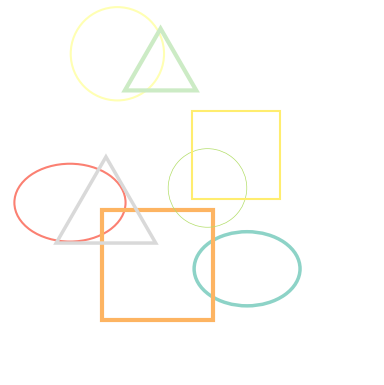[{"shape": "oval", "thickness": 2.5, "radius": 0.69, "center": [0.642, 0.302]}, {"shape": "circle", "thickness": 1.5, "radius": 0.61, "center": [0.305, 0.86]}, {"shape": "oval", "thickness": 1.5, "radius": 0.72, "center": [0.182, 0.474]}, {"shape": "square", "thickness": 3, "radius": 0.72, "center": [0.41, 0.312]}, {"shape": "circle", "thickness": 0.5, "radius": 0.51, "center": [0.539, 0.512]}, {"shape": "triangle", "thickness": 2.5, "radius": 0.75, "center": [0.275, 0.443]}, {"shape": "triangle", "thickness": 3, "radius": 0.54, "center": [0.417, 0.819]}, {"shape": "square", "thickness": 1.5, "radius": 0.57, "center": [0.614, 0.597]}]